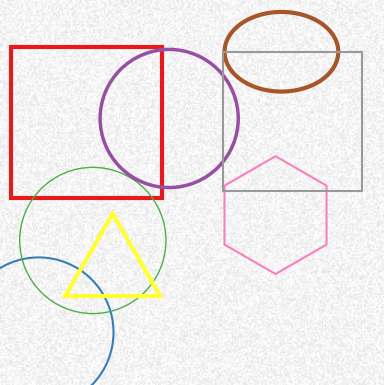[{"shape": "square", "thickness": 3, "radius": 0.98, "center": [0.225, 0.681]}, {"shape": "circle", "thickness": 1.5, "radius": 0.97, "center": [0.1, 0.137]}, {"shape": "circle", "thickness": 1, "radius": 0.95, "center": [0.241, 0.375]}, {"shape": "circle", "thickness": 2.5, "radius": 0.9, "center": [0.439, 0.692]}, {"shape": "triangle", "thickness": 3, "radius": 0.71, "center": [0.293, 0.302]}, {"shape": "oval", "thickness": 3, "radius": 0.74, "center": [0.731, 0.866]}, {"shape": "hexagon", "thickness": 1.5, "radius": 0.77, "center": [0.716, 0.441]}, {"shape": "square", "thickness": 1.5, "radius": 0.9, "center": [0.76, 0.684]}]